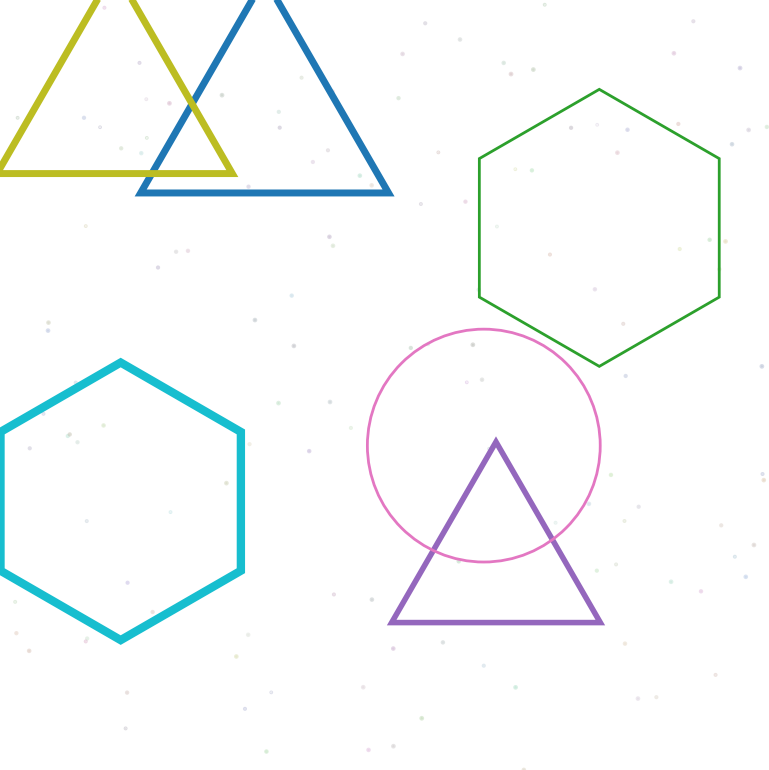[{"shape": "triangle", "thickness": 2.5, "radius": 0.93, "center": [0.344, 0.842]}, {"shape": "hexagon", "thickness": 1, "radius": 0.9, "center": [0.778, 0.704]}, {"shape": "triangle", "thickness": 2, "radius": 0.78, "center": [0.644, 0.27]}, {"shape": "circle", "thickness": 1, "radius": 0.76, "center": [0.628, 0.421]}, {"shape": "triangle", "thickness": 2.5, "radius": 0.88, "center": [0.149, 0.863]}, {"shape": "hexagon", "thickness": 3, "radius": 0.9, "center": [0.157, 0.349]}]